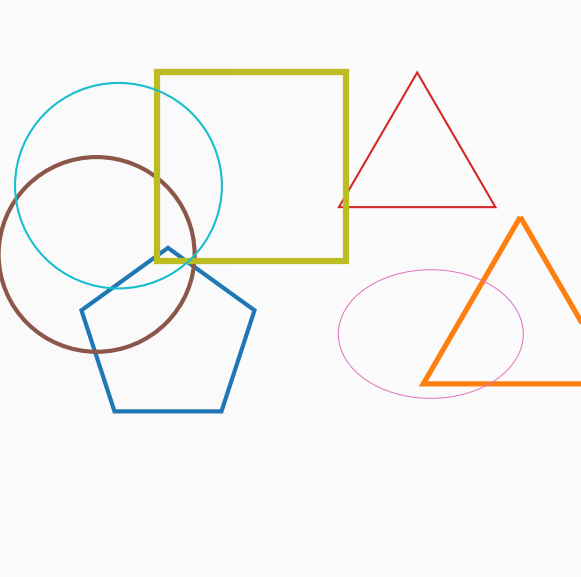[{"shape": "pentagon", "thickness": 2, "radius": 0.78, "center": [0.289, 0.413]}, {"shape": "triangle", "thickness": 2.5, "radius": 0.96, "center": [0.895, 0.431]}, {"shape": "triangle", "thickness": 1, "radius": 0.78, "center": [0.718, 0.718]}, {"shape": "circle", "thickness": 2, "radius": 0.84, "center": [0.166, 0.559]}, {"shape": "oval", "thickness": 0.5, "radius": 0.8, "center": [0.741, 0.421]}, {"shape": "square", "thickness": 3, "radius": 0.81, "center": [0.433, 0.711]}, {"shape": "circle", "thickness": 1, "radius": 0.89, "center": [0.204, 0.678]}]